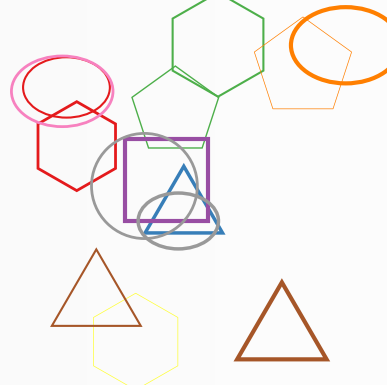[{"shape": "hexagon", "thickness": 2, "radius": 0.58, "center": [0.198, 0.62]}, {"shape": "oval", "thickness": 1.5, "radius": 0.56, "center": [0.172, 0.773]}, {"shape": "triangle", "thickness": 2.5, "radius": 0.58, "center": [0.474, 0.453]}, {"shape": "pentagon", "thickness": 1, "radius": 0.59, "center": [0.453, 0.711]}, {"shape": "hexagon", "thickness": 1.5, "radius": 0.68, "center": [0.563, 0.884]}, {"shape": "square", "thickness": 3, "radius": 0.54, "center": [0.43, 0.532]}, {"shape": "pentagon", "thickness": 0.5, "radius": 0.66, "center": [0.782, 0.824]}, {"shape": "oval", "thickness": 3, "radius": 0.71, "center": [0.892, 0.882]}, {"shape": "hexagon", "thickness": 0.5, "radius": 0.63, "center": [0.35, 0.113]}, {"shape": "triangle", "thickness": 1.5, "radius": 0.66, "center": [0.249, 0.22]}, {"shape": "triangle", "thickness": 3, "radius": 0.67, "center": [0.727, 0.133]}, {"shape": "oval", "thickness": 2, "radius": 0.66, "center": [0.161, 0.763]}, {"shape": "circle", "thickness": 2, "radius": 0.68, "center": [0.373, 0.517]}, {"shape": "oval", "thickness": 2.5, "radius": 0.52, "center": [0.46, 0.426]}]